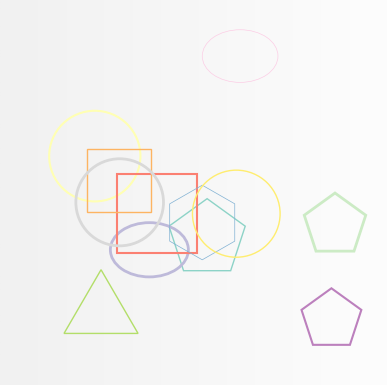[{"shape": "pentagon", "thickness": 1, "radius": 0.52, "center": [0.534, 0.381]}, {"shape": "circle", "thickness": 1.5, "radius": 0.59, "center": [0.245, 0.595]}, {"shape": "oval", "thickness": 2, "radius": 0.5, "center": [0.385, 0.351]}, {"shape": "square", "thickness": 1.5, "radius": 0.52, "center": [0.404, 0.446]}, {"shape": "hexagon", "thickness": 0.5, "radius": 0.48, "center": [0.522, 0.422]}, {"shape": "square", "thickness": 1, "radius": 0.41, "center": [0.307, 0.531]}, {"shape": "triangle", "thickness": 1, "radius": 0.55, "center": [0.261, 0.189]}, {"shape": "oval", "thickness": 0.5, "radius": 0.49, "center": [0.62, 0.854]}, {"shape": "circle", "thickness": 2, "radius": 0.57, "center": [0.309, 0.475]}, {"shape": "pentagon", "thickness": 1.5, "radius": 0.41, "center": [0.855, 0.17]}, {"shape": "pentagon", "thickness": 2, "radius": 0.42, "center": [0.865, 0.415]}, {"shape": "circle", "thickness": 1, "radius": 0.57, "center": [0.61, 0.445]}]